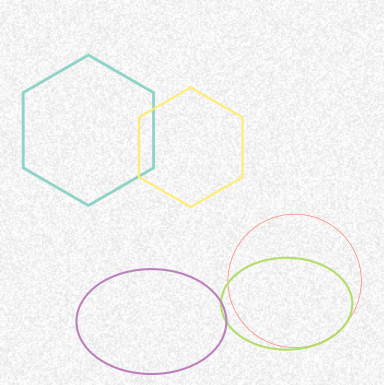[{"shape": "hexagon", "thickness": 2, "radius": 0.98, "center": [0.23, 0.662]}, {"shape": "circle", "thickness": 0.5, "radius": 0.87, "center": [0.765, 0.27]}, {"shape": "oval", "thickness": 1.5, "radius": 0.85, "center": [0.745, 0.211]}, {"shape": "oval", "thickness": 1.5, "radius": 0.97, "center": [0.393, 0.165]}, {"shape": "hexagon", "thickness": 1.5, "radius": 0.78, "center": [0.496, 0.618]}]